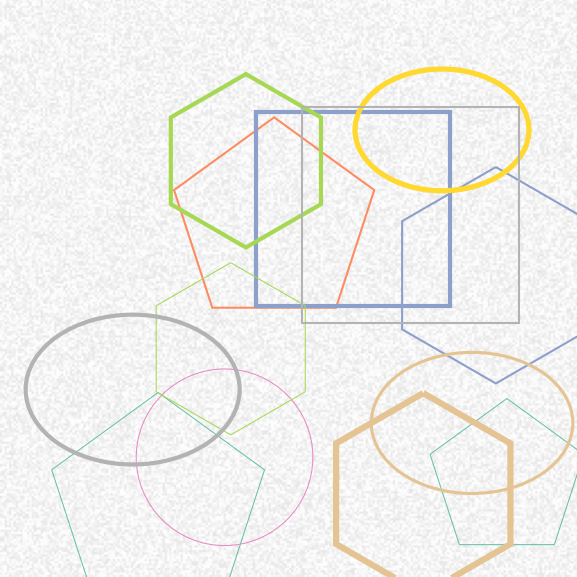[{"shape": "pentagon", "thickness": 0.5, "radius": 0.7, "center": [0.878, 0.169]}, {"shape": "pentagon", "thickness": 0.5, "radius": 0.97, "center": [0.274, 0.126]}, {"shape": "pentagon", "thickness": 1, "radius": 0.91, "center": [0.475, 0.614]}, {"shape": "hexagon", "thickness": 1, "radius": 0.94, "center": [0.859, 0.522]}, {"shape": "square", "thickness": 2, "radius": 0.84, "center": [0.612, 0.637]}, {"shape": "circle", "thickness": 0.5, "radius": 0.76, "center": [0.389, 0.207]}, {"shape": "hexagon", "thickness": 0.5, "radius": 0.75, "center": [0.4, 0.395]}, {"shape": "hexagon", "thickness": 2, "radius": 0.75, "center": [0.426, 0.721]}, {"shape": "oval", "thickness": 2.5, "radius": 0.75, "center": [0.765, 0.774]}, {"shape": "hexagon", "thickness": 3, "radius": 0.87, "center": [0.733, 0.144]}, {"shape": "oval", "thickness": 1.5, "radius": 0.87, "center": [0.817, 0.267]}, {"shape": "oval", "thickness": 2, "radius": 0.93, "center": [0.23, 0.325]}, {"shape": "square", "thickness": 1, "radius": 0.94, "center": [0.71, 0.627]}]